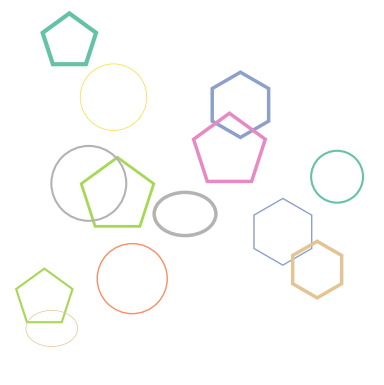[{"shape": "pentagon", "thickness": 3, "radius": 0.36, "center": [0.18, 0.892]}, {"shape": "circle", "thickness": 1.5, "radius": 0.34, "center": [0.876, 0.541]}, {"shape": "circle", "thickness": 1, "radius": 0.45, "center": [0.344, 0.276]}, {"shape": "hexagon", "thickness": 1, "radius": 0.43, "center": [0.735, 0.398]}, {"shape": "hexagon", "thickness": 2.5, "radius": 0.42, "center": [0.624, 0.728]}, {"shape": "pentagon", "thickness": 2.5, "radius": 0.49, "center": [0.596, 0.608]}, {"shape": "pentagon", "thickness": 1.5, "radius": 0.38, "center": [0.115, 0.225]}, {"shape": "pentagon", "thickness": 2, "radius": 0.5, "center": [0.305, 0.492]}, {"shape": "circle", "thickness": 0.5, "radius": 0.43, "center": [0.295, 0.748]}, {"shape": "hexagon", "thickness": 2.5, "radius": 0.37, "center": [0.824, 0.3]}, {"shape": "oval", "thickness": 0.5, "radius": 0.34, "center": [0.135, 0.147]}, {"shape": "oval", "thickness": 2.5, "radius": 0.4, "center": [0.481, 0.444]}, {"shape": "circle", "thickness": 1.5, "radius": 0.49, "center": [0.231, 0.524]}]